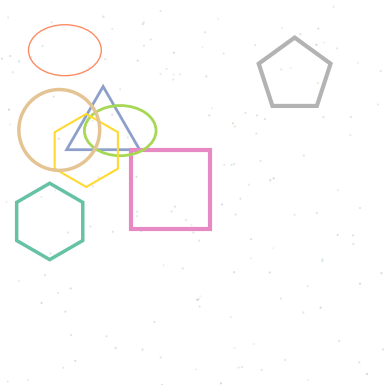[{"shape": "hexagon", "thickness": 2.5, "radius": 0.5, "center": [0.129, 0.425]}, {"shape": "oval", "thickness": 1, "radius": 0.47, "center": [0.169, 0.87]}, {"shape": "triangle", "thickness": 2, "radius": 0.55, "center": [0.268, 0.666]}, {"shape": "square", "thickness": 3, "radius": 0.51, "center": [0.443, 0.507]}, {"shape": "oval", "thickness": 2, "radius": 0.47, "center": [0.312, 0.661]}, {"shape": "hexagon", "thickness": 1.5, "radius": 0.47, "center": [0.224, 0.609]}, {"shape": "circle", "thickness": 2.5, "radius": 0.52, "center": [0.154, 0.662]}, {"shape": "pentagon", "thickness": 3, "radius": 0.49, "center": [0.765, 0.804]}]